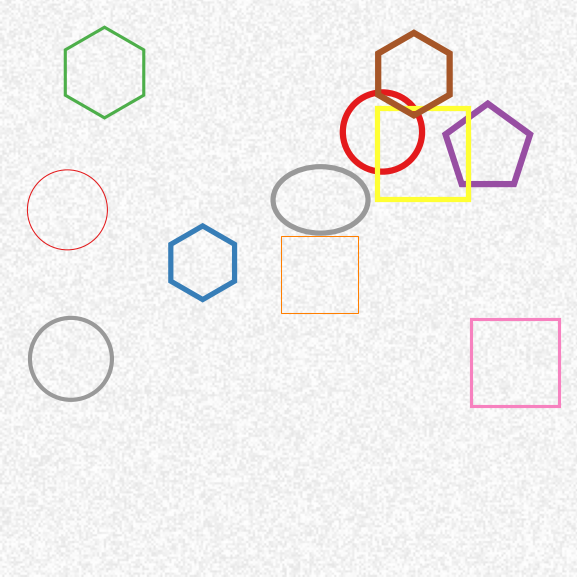[{"shape": "circle", "thickness": 3, "radius": 0.34, "center": [0.662, 0.771]}, {"shape": "circle", "thickness": 0.5, "radius": 0.35, "center": [0.117, 0.636]}, {"shape": "hexagon", "thickness": 2.5, "radius": 0.32, "center": [0.351, 0.544]}, {"shape": "hexagon", "thickness": 1.5, "radius": 0.39, "center": [0.181, 0.874]}, {"shape": "pentagon", "thickness": 3, "radius": 0.38, "center": [0.845, 0.743]}, {"shape": "square", "thickness": 0.5, "radius": 0.33, "center": [0.553, 0.524]}, {"shape": "square", "thickness": 2.5, "radius": 0.4, "center": [0.731, 0.733]}, {"shape": "hexagon", "thickness": 3, "radius": 0.36, "center": [0.717, 0.871]}, {"shape": "square", "thickness": 1.5, "radius": 0.38, "center": [0.892, 0.371]}, {"shape": "circle", "thickness": 2, "radius": 0.35, "center": [0.123, 0.378]}, {"shape": "oval", "thickness": 2.5, "radius": 0.41, "center": [0.555, 0.653]}]